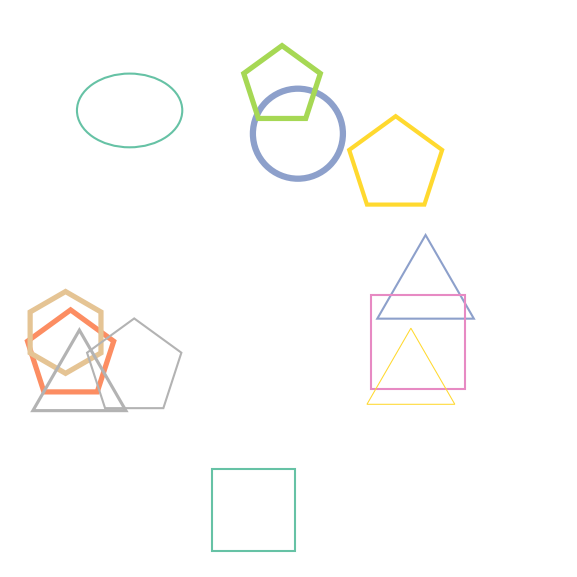[{"shape": "square", "thickness": 1, "radius": 0.36, "center": [0.439, 0.116]}, {"shape": "oval", "thickness": 1, "radius": 0.46, "center": [0.224, 0.808]}, {"shape": "pentagon", "thickness": 2.5, "radius": 0.39, "center": [0.122, 0.384]}, {"shape": "circle", "thickness": 3, "radius": 0.39, "center": [0.516, 0.768]}, {"shape": "triangle", "thickness": 1, "radius": 0.48, "center": [0.737, 0.496]}, {"shape": "square", "thickness": 1, "radius": 0.41, "center": [0.723, 0.406]}, {"shape": "pentagon", "thickness": 2.5, "radius": 0.35, "center": [0.488, 0.85]}, {"shape": "triangle", "thickness": 0.5, "radius": 0.44, "center": [0.712, 0.343]}, {"shape": "pentagon", "thickness": 2, "radius": 0.42, "center": [0.685, 0.713]}, {"shape": "hexagon", "thickness": 2.5, "radius": 0.35, "center": [0.114, 0.423]}, {"shape": "pentagon", "thickness": 1, "radius": 0.43, "center": [0.232, 0.362]}, {"shape": "triangle", "thickness": 1.5, "radius": 0.46, "center": [0.137, 0.335]}]